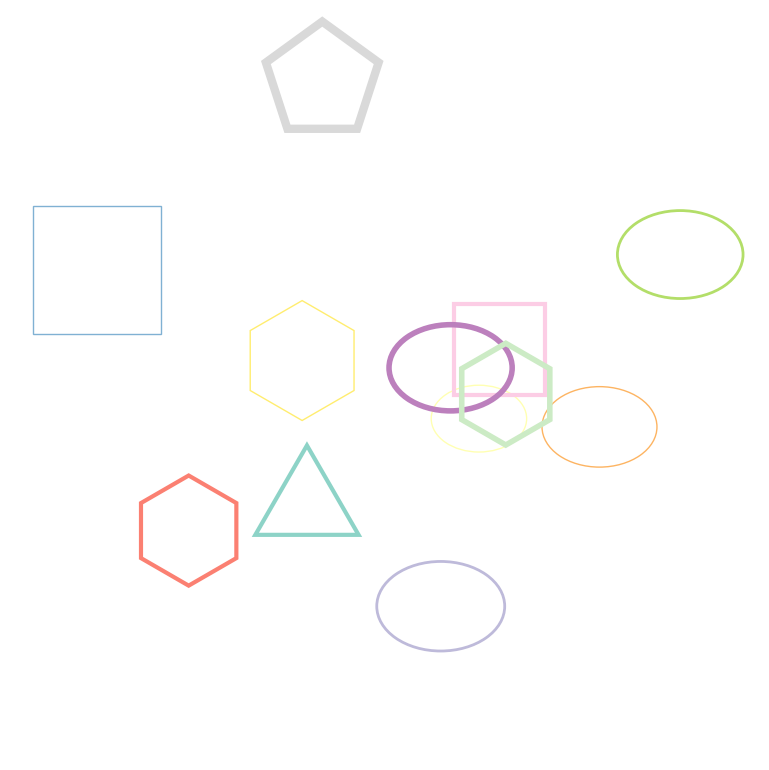[{"shape": "triangle", "thickness": 1.5, "radius": 0.39, "center": [0.399, 0.344]}, {"shape": "oval", "thickness": 0.5, "radius": 0.31, "center": [0.622, 0.456]}, {"shape": "oval", "thickness": 1, "radius": 0.42, "center": [0.572, 0.213]}, {"shape": "hexagon", "thickness": 1.5, "radius": 0.36, "center": [0.245, 0.311]}, {"shape": "square", "thickness": 0.5, "radius": 0.41, "center": [0.126, 0.649]}, {"shape": "oval", "thickness": 0.5, "radius": 0.37, "center": [0.779, 0.446]}, {"shape": "oval", "thickness": 1, "radius": 0.41, "center": [0.883, 0.669]}, {"shape": "square", "thickness": 1.5, "radius": 0.29, "center": [0.649, 0.546]}, {"shape": "pentagon", "thickness": 3, "radius": 0.38, "center": [0.419, 0.895]}, {"shape": "oval", "thickness": 2, "radius": 0.4, "center": [0.585, 0.522]}, {"shape": "hexagon", "thickness": 2, "radius": 0.33, "center": [0.657, 0.488]}, {"shape": "hexagon", "thickness": 0.5, "radius": 0.39, "center": [0.392, 0.532]}]